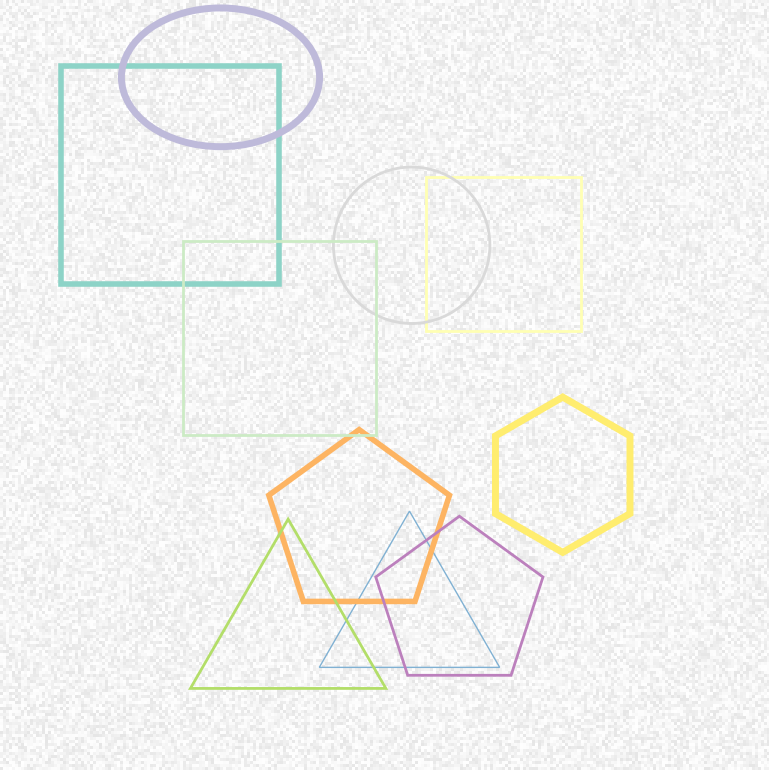[{"shape": "square", "thickness": 2, "radius": 0.71, "center": [0.221, 0.773]}, {"shape": "square", "thickness": 1, "radius": 0.5, "center": [0.654, 0.67]}, {"shape": "oval", "thickness": 2.5, "radius": 0.64, "center": [0.286, 0.9]}, {"shape": "triangle", "thickness": 0.5, "radius": 0.68, "center": [0.532, 0.201]}, {"shape": "pentagon", "thickness": 2, "radius": 0.62, "center": [0.466, 0.319]}, {"shape": "triangle", "thickness": 1, "radius": 0.73, "center": [0.374, 0.179]}, {"shape": "circle", "thickness": 1, "radius": 0.51, "center": [0.535, 0.681]}, {"shape": "pentagon", "thickness": 1, "radius": 0.57, "center": [0.597, 0.215]}, {"shape": "square", "thickness": 1, "radius": 0.63, "center": [0.363, 0.561]}, {"shape": "hexagon", "thickness": 2.5, "radius": 0.5, "center": [0.731, 0.383]}]